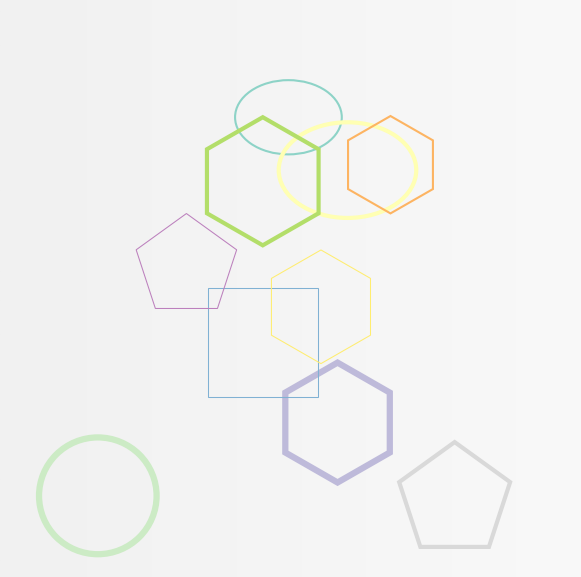[{"shape": "oval", "thickness": 1, "radius": 0.46, "center": [0.496, 0.796]}, {"shape": "oval", "thickness": 2, "radius": 0.59, "center": [0.598, 0.705]}, {"shape": "hexagon", "thickness": 3, "radius": 0.52, "center": [0.581, 0.267]}, {"shape": "square", "thickness": 0.5, "radius": 0.47, "center": [0.452, 0.406]}, {"shape": "hexagon", "thickness": 1, "radius": 0.42, "center": [0.672, 0.714]}, {"shape": "hexagon", "thickness": 2, "radius": 0.55, "center": [0.452, 0.685]}, {"shape": "pentagon", "thickness": 2, "radius": 0.5, "center": [0.782, 0.133]}, {"shape": "pentagon", "thickness": 0.5, "radius": 0.45, "center": [0.321, 0.539]}, {"shape": "circle", "thickness": 3, "radius": 0.51, "center": [0.168, 0.141]}, {"shape": "hexagon", "thickness": 0.5, "radius": 0.49, "center": [0.552, 0.468]}]